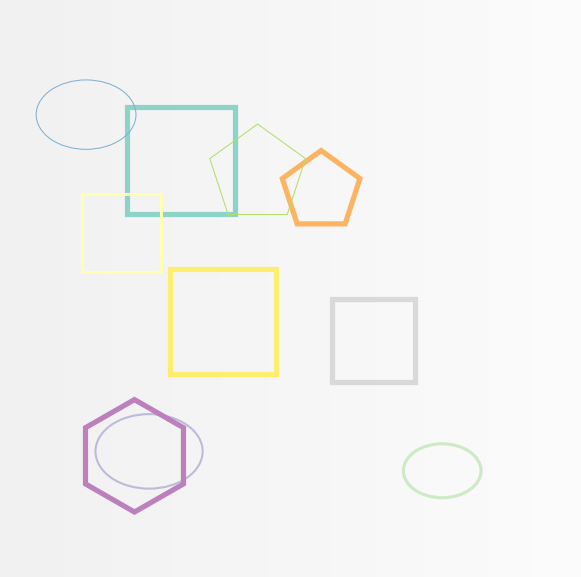[{"shape": "square", "thickness": 2.5, "radius": 0.46, "center": [0.312, 0.721]}, {"shape": "square", "thickness": 1.5, "radius": 0.34, "center": [0.209, 0.595]}, {"shape": "oval", "thickness": 1, "radius": 0.46, "center": [0.256, 0.218]}, {"shape": "oval", "thickness": 0.5, "radius": 0.43, "center": [0.148, 0.801]}, {"shape": "pentagon", "thickness": 2.5, "radius": 0.35, "center": [0.552, 0.668]}, {"shape": "pentagon", "thickness": 0.5, "radius": 0.43, "center": [0.443, 0.698]}, {"shape": "square", "thickness": 2.5, "radius": 0.36, "center": [0.643, 0.41]}, {"shape": "hexagon", "thickness": 2.5, "radius": 0.49, "center": [0.231, 0.21]}, {"shape": "oval", "thickness": 1.5, "radius": 0.33, "center": [0.761, 0.184]}, {"shape": "square", "thickness": 2.5, "radius": 0.45, "center": [0.383, 0.442]}]